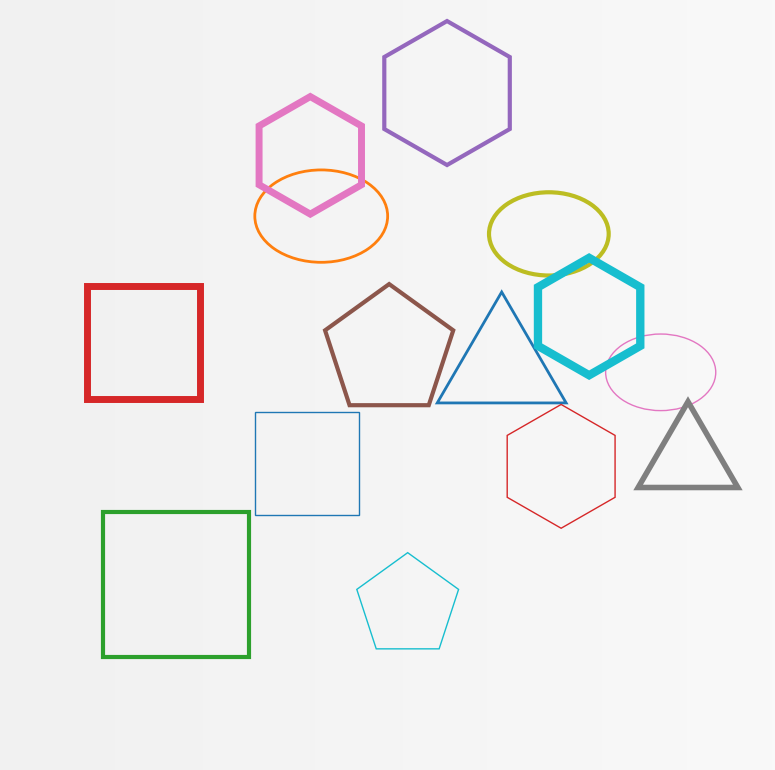[{"shape": "square", "thickness": 0.5, "radius": 0.34, "center": [0.397, 0.398]}, {"shape": "triangle", "thickness": 1, "radius": 0.48, "center": [0.647, 0.525]}, {"shape": "oval", "thickness": 1, "radius": 0.43, "center": [0.414, 0.719]}, {"shape": "square", "thickness": 1.5, "radius": 0.47, "center": [0.227, 0.241]}, {"shape": "square", "thickness": 2.5, "radius": 0.36, "center": [0.185, 0.555]}, {"shape": "hexagon", "thickness": 0.5, "radius": 0.4, "center": [0.724, 0.394]}, {"shape": "hexagon", "thickness": 1.5, "radius": 0.47, "center": [0.577, 0.879]}, {"shape": "pentagon", "thickness": 1.5, "radius": 0.43, "center": [0.502, 0.544]}, {"shape": "oval", "thickness": 0.5, "radius": 0.36, "center": [0.853, 0.516]}, {"shape": "hexagon", "thickness": 2.5, "radius": 0.38, "center": [0.4, 0.798]}, {"shape": "triangle", "thickness": 2, "radius": 0.37, "center": [0.888, 0.404]}, {"shape": "oval", "thickness": 1.5, "radius": 0.39, "center": [0.708, 0.696]}, {"shape": "pentagon", "thickness": 0.5, "radius": 0.35, "center": [0.526, 0.213]}, {"shape": "hexagon", "thickness": 3, "radius": 0.38, "center": [0.76, 0.589]}]